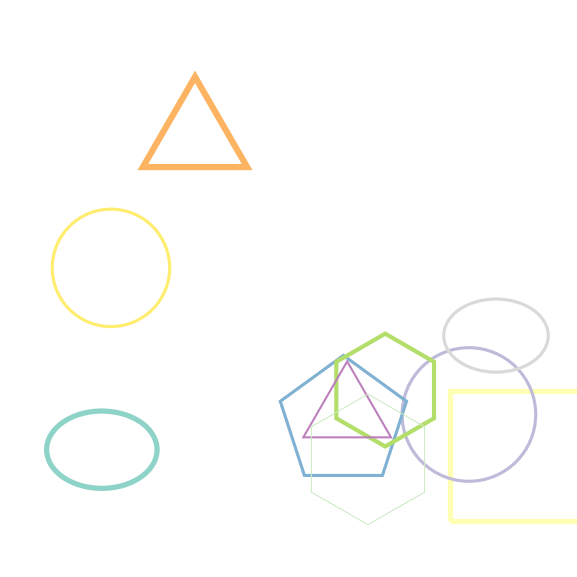[{"shape": "oval", "thickness": 2.5, "radius": 0.48, "center": [0.176, 0.22]}, {"shape": "square", "thickness": 2.5, "radius": 0.56, "center": [0.891, 0.21]}, {"shape": "circle", "thickness": 1.5, "radius": 0.58, "center": [0.812, 0.281]}, {"shape": "pentagon", "thickness": 1.5, "radius": 0.57, "center": [0.595, 0.269]}, {"shape": "triangle", "thickness": 3, "radius": 0.52, "center": [0.338, 0.762]}, {"shape": "hexagon", "thickness": 2, "radius": 0.49, "center": [0.667, 0.324]}, {"shape": "oval", "thickness": 1.5, "radius": 0.45, "center": [0.859, 0.418]}, {"shape": "triangle", "thickness": 1, "radius": 0.44, "center": [0.601, 0.286]}, {"shape": "hexagon", "thickness": 0.5, "radius": 0.57, "center": [0.637, 0.204]}, {"shape": "circle", "thickness": 1.5, "radius": 0.51, "center": [0.192, 0.535]}]